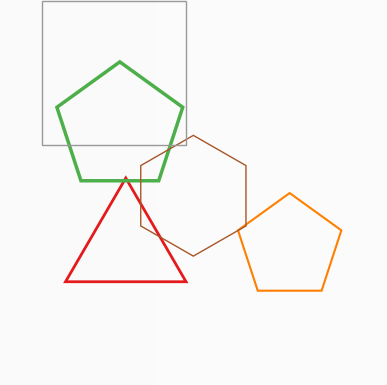[{"shape": "triangle", "thickness": 2, "radius": 0.9, "center": [0.325, 0.358]}, {"shape": "pentagon", "thickness": 2.5, "radius": 0.85, "center": [0.309, 0.669]}, {"shape": "pentagon", "thickness": 1.5, "radius": 0.7, "center": [0.748, 0.358]}, {"shape": "hexagon", "thickness": 1, "radius": 0.78, "center": [0.499, 0.492]}, {"shape": "square", "thickness": 1, "radius": 0.93, "center": [0.295, 0.81]}]